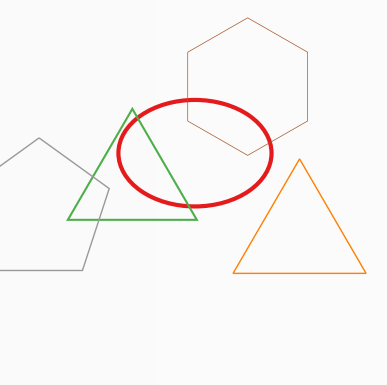[{"shape": "oval", "thickness": 3, "radius": 0.99, "center": [0.503, 0.602]}, {"shape": "triangle", "thickness": 1.5, "radius": 0.96, "center": [0.342, 0.525]}, {"shape": "triangle", "thickness": 1, "radius": 0.99, "center": [0.773, 0.389]}, {"shape": "hexagon", "thickness": 0.5, "radius": 0.89, "center": [0.639, 0.775]}, {"shape": "pentagon", "thickness": 1, "radius": 0.95, "center": [0.101, 0.451]}]